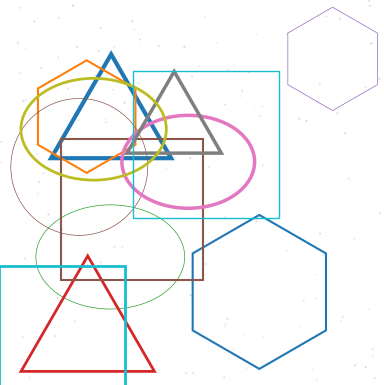[{"shape": "hexagon", "thickness": 1.5, "radius": 1.0, "center": [0.674, 0.242]}, {"shape": "triangle", "thickness": 3, "radius": 0.9, "center": [0.289, 0.679]}, {"shape": "hexagon", "thickness": 1.5, "radius": 0.73, "center": [0.225, 0.697]}, {"shape": "oval", "thickness": 0.5, "radius": 0.97, "center": [0.286, 0.333]}, {"shape": "triangle", "thickness": 2, "radius": 1.0, "center": [0.228, 0.135]}, {"shape": "hexagon", "thickness": 0.5, "radius": 0.67, "center": [0.864, 0.847]}, {"shape": "circle", "thickness": 0.5, "radius": 0.89, "center": [0.206, 0.566]}, {"shape": "square", "thickness": 1.5, "radius": 0.92, "center": [0.343, 0.456]}, {"shape": "oval", "thickness": 2.5, "radius": 0.86, "center": [0.489, 0.58]}, {"shape": "triangle", "thickness": 2.5, "radius": 0.71, "center": [0.452, 0.673]}, {"shape": "oval", "thickness": 2, "radius": 0.94, "center": [0.243, 0.664]}, {"shape": "square", "thickness": 1, "radius": 0.95, "center": [0.536, 0.625]}, {"shape": "square", "thickness": 2, "radius": 0.82, "center": [0.161, 0.145]}]